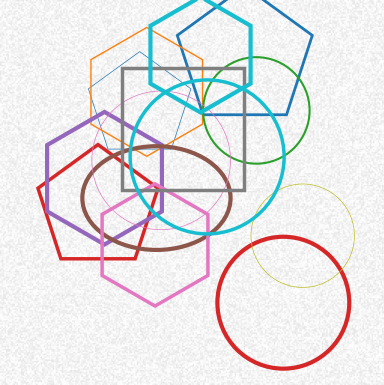[{"shape": "pentagon", "thickness": 0.5, "radius": 0.7, "center": [0.363, 0.726]}, {"shape": "pentagon", "thickness": 2, "radius": 0.92, "center": [0.636, 0.851]}, {"shape": "hexagon", "thickness": 1, "radius": 0.84, "center": [0.381, 0.761]}, {"shape": "circle", "thickness": 1.5, "radius": 0.69, "center": [0.666, 0.713]}, {"shape": "pentagon", "thickness": 2.5, "radius": 0.82, "center": [0.255, 0.46]}, {"shape": "circle", "thickness": 3, "radius": 0.86, "center": [0.736, 0.214]}, {"shape": "hexagon", "thickness": 3, "radius": 0.86, "center": [0.271, 0.537]}, {"shape": "oval", "thickness": 3, "radius": 0.96, "center": [0.406, 0.486]}, {"shape": "circle", "thickness": 0.5, "radius": 0.9, "center": [0.419, 0.584]}, {"shape": "hexagon", "thickness": 2.5, "radius": 0.79, "center": [0.403, 0.364]}, {"shape": "square", "thickness": 2.5, "radius": 0.79, "center": [0.475, 0.666]}, {"shape": "circle", "thickness": 0.5, "radius": 0.67, "center": [0.786, 0.388]}, {"shape": "hexagon", "thickness": 3, "radius": 0.75, "center": [0.521, 0.858]}, {"shape": "circle", "thickness": 2.5, "radius": 1.0, "center": [0.538, 0.592]}]